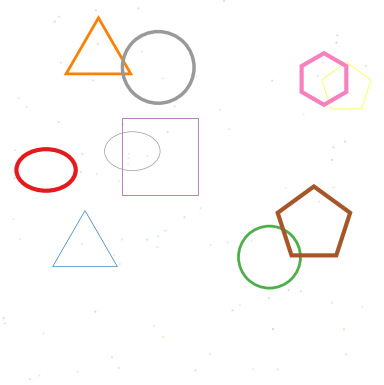[{"shape": "oval", "thickness": 3, "radius": 0.39, "center": [0.12, 0.559]}, {"shape": "triangle", "thickness": 0.5, "radius": 0.49, "center": [0.221, 0.356]}, {"shape": "circle", "thickness": 2, "radius": 0.4, "center": [0.7, 0.332]}, {"shape": "square", "thickness": 0.5, "radius": 0.5, "center": [0.416, 0.593]}, {"shape": "triangle", "thickness": 2, "radius": 0.49, "center": [0.256, 0.857]}, {"shape": "pentagon", "thickness": 0.5, "radius": 0.34, "center": [0.9, 0.772]}, {"shape": "pentagon", "thickness": 3, "radius": 0.49, "center": [0.815, 0.417]}, {"shape": "hexagon", "thickness": 3, "radius": 0.34, "center": [0.841, 0.795]}, {"shape": "oval", "thickness": 0.5, "radius": 0.36, "center": [0.344, 0.607]}, {"shape": "circle", "thickness": 2.5, "radius": 0.47, "center": [0.411, 0.825]}]